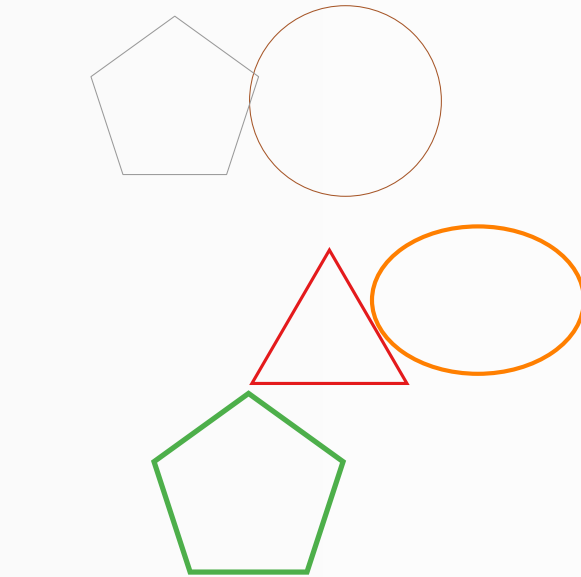[{"shape": "triangle", "thickness": 1.5, "radius": 0.77, "center": [0.567, 0.412]}, {"shape": "pentagon", "thickness": 2.5, "radius": 0.85, "center": [0.428, 0.147]}, {"shape": "oval", "thickness": 2, "radius": 0.91, "center": [0.822, 0.479]}, {"shape": "circle", "thickness": 0.5, "radius": 0.83, "center": [0.594, 0.824]}, {"shape": "pentagon", "thickness": 0.5, "radius": 0.76, "center": [0.301, 0.82]}]